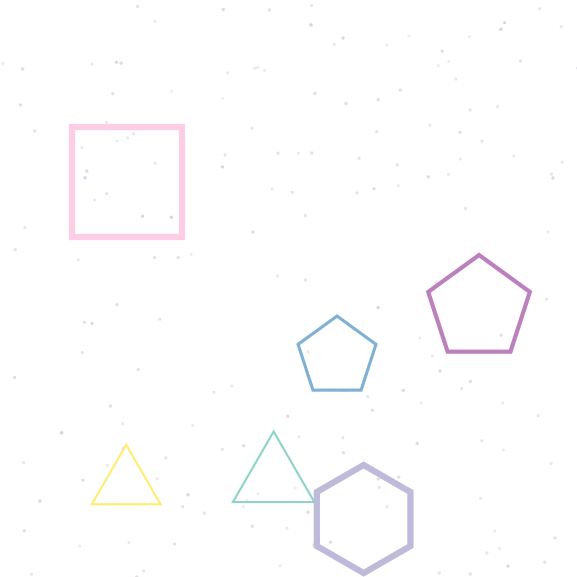[{"shape": "triangle", "thickness": 1, "radius": 0.41, "center": [0.474, 0.17]}, {"shape": "hexagon", "thickness": 3, "radius": 0.47, "center": [0.63, 0.1]}, {"shape": "pentagon", "thickness": 1.5, "radius": 0.35, "center": [0.584, 0.381]}, {"shape": "square", "thickness": 3, "radius": 0.48, "center": [0.22, 0.684]}, {"shape": "pentagon", "thickness": 2, "radius": 0.46, "center": [0.829, 0.465]}, {"shape": "triangle", "thickness": 1, "radius": 0.34, "center": [0.219, 0.16]}]